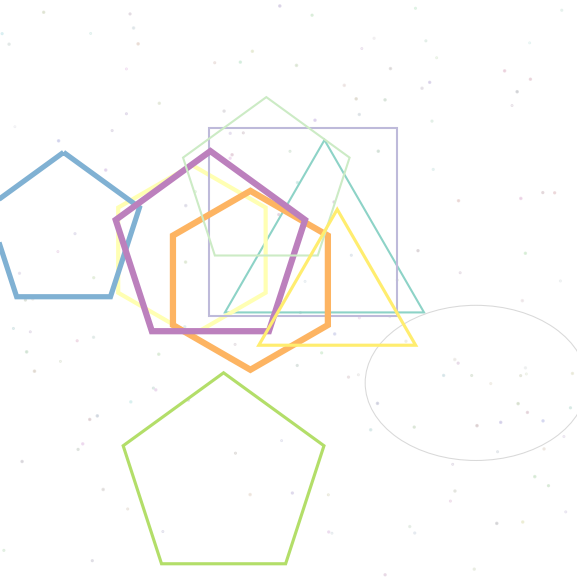[{"shape": "triangle", "thickness": 1, "radius": 1.0, "center": [0.562, 0.558]}, {"shape": "hexagon", "thickness": 2, "radius": 0.74, "center": [0.332, 0.566]}, {"shape": "square", "thickness": 1, "radius": 0.82, "center": [0.525, 0.614]}, {"shape": "pentagon", "thickness": 2.5, "radius": 0.69, "center": [0.11, 0.597]}, {"shape": "hexagon", "thickness": 3, "radius": 0.77, "center": [0.434, 0.514]}, {"shape": "pentagon", "thickness": 1.5, "radius": 0.91, "center": [0.387, 0.171]}, {"shape": "oval", "thickness": 0.5, "radius": 0.96, "center": [0.824, 0.336]}, {"shape": "pentagon", "thickness": 3, "radius": 0.86, "center": [0.364, 0.565]}, {"shape": "pentagon", "thickness": 1, "radius": 0.76, "center": [0.461, 0.679]}, {"shape": "triangle", "thickness": 1.5, "radius": 0.78, "center": [0.584, 0.48]}]